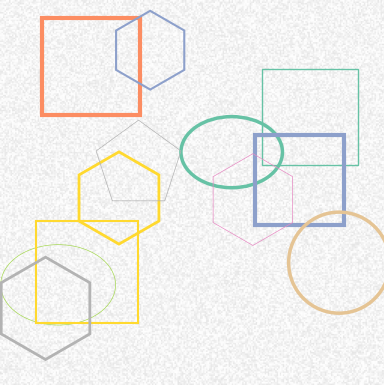[{"shape": "square", "thickness": 1, "radius": 0.62, "center": [0.805, 0.697]}, {"shape": "oval", "thickness": 2.5, "radius": 0.66, "center": [0.602, 0.605]}, {"shape": "square", "thickness": 3, "radius": 0.63, "center": [0.236, 0.827]}, {"shape": "square", "thickness": 3, "radius": 0.58, "center": [0.777, 0.532]}, {"shape": "hexagon", "thickness": 1.5, "radius": 0.51, "center": [0.39, 0.87]}, {"shape": "hexagon", "thickness": 0.5, "radius": 0.6, "center": [0.657, 0.482]}, {"shape": "oval", "thickness": 0.5, "radius": 0.75, "center": [0.151, 0.26]}, {"shape": "square", "thickness": 1.5, "radius": 0.66, "center": [0.225, 0.293]}, {"shape": "hexagon", "thickness": 2, "radius": 0.6, "center": [0.309, 0.486]}, {"shape": "circle", "thickness": 2.5, "radius": 0.66, "center": [0.881, 0.318]}, {"shape": "hexagon", "thickness": 2, "radius": 0.66, "center": [0.118, 0.199]}, {"shape": "pentagon", "thickness": 0.5, "radius": 0.58, "center": [0.36, 0.572]}]